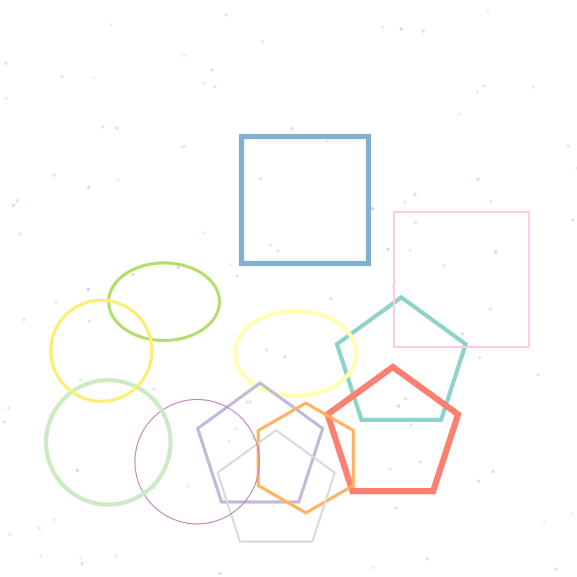[{"shape": "pentagon", "thickness": 2, "radius": 0.59, "center": [0.695, 0.367]}, {"shape": "oval", "thickness": 2, "radius": 0.52, "center": [0.512, 0.387]}, {"shape": "pentagon", "thickness": 1.5, "radius": 0.57, "center": [0.451, 0.222]}, {"shape": "pentagon", "thickness": 3, "radius": 0.59, "center": [0.68, 0.245]}, {"shape": "square", "thickness": 2.5, "radius": 0.55, "center": [0.527, 0.654]}, {"shape": "hexagon", "thickness": 1.5, "radius": 0.48, "center": [0.53, 0.206]}, {"shape": "oval", "thickness": 1.5, "radius": 0.48, "center": [0.284, 0.477]}, {"shape": "square", "thickness": 1, "radius": 0.58, "center": [0.798, 0.515]}, {"shape": "pentagon", "thickness": 1, "radius": 0.53, "center": [0.478, 0.148]}, {"shape": "circle", "thickness": 0.5, "radius": 0.54, "center": [0.341, 0.2]}, {"shape": "circle", "thickness": 2, "radius": 0.54, "center": [0.188, 0.233]}, {"shape": "circle", "thickness": 1.5, "radius": 0.44, "center": [0.176, 0.392]}]